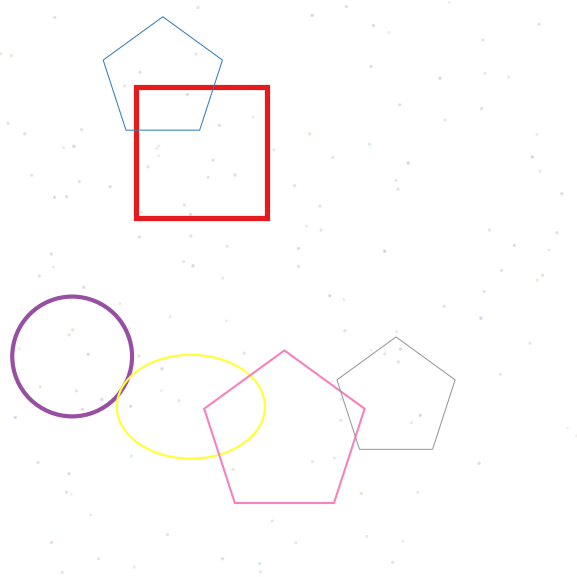[{"shape": "square", "thickness": 2.5, "radius": 0.57, "center": [0.349, 0.735]}, {"shape": "pentagon", "thickness": 0.5, "radius": 0.54, "center": [0.282, 0.862]}, {"shape": "circle", "thickness": 2, "radius": 0.52, "center": [0.125, 0.382]}, {"shape": "oval", "thickness": 1, "radius": 0.64, "center": [0.331, 0.295]}, {"shape": "pentagon", "thickness": 1, "radius": 0.73, "center": [0.493, 0.246]}, {"shape": "pentagon", "thickness": 0.5, "radius": 0.54, "center": [0.686, 0.308]}]